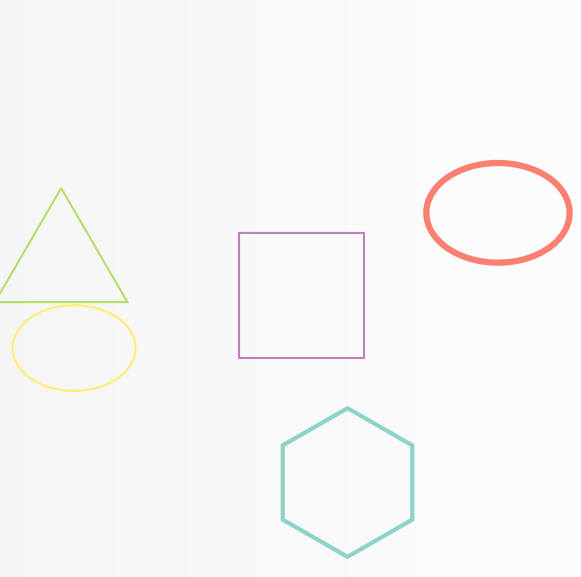[{"shape": "hexagon", "thickness": 2, "radius": 0.64, "center": [0.598, 0.164]}, {"shape": "oval", "thickness": 3, "radius": 0.62, "center": [0.857, 0.631]}, {"shape": "triangle", "thickness": 1, "radius": 0.66, "center": [0.105, 0.542]}, {"shape": "square", "thickness": 1, "radius": 0.54, "center": [0.518, 0.487]}, {"shape": "oval", "thickness": 1, "radius": 0.53, "center": [0.127, 0.396]}]